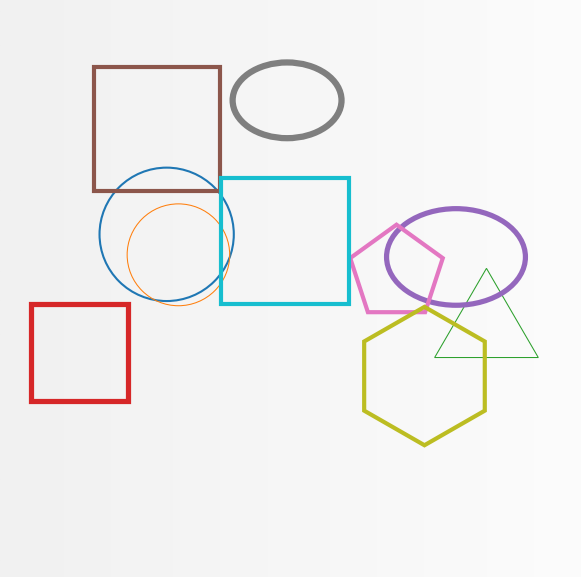[{"shape": "circle", "thickness": 1, "radius": 0.58, "center": [0.287, 0.593]}, {"shape": "circle", "thickness": 0.5, "radius": 0.44, "center": [0.307, 0.558]}, {"shape": "triangle", "thickness": 0.5, "radius": 0.51, "center": [0.837, 0.432]}, {"shape": "square", "thickness": 2.5, "radius": 0.42, "center": [0.137, 0.389]}, {"shape": "oval", "thickness": 2.5, "radius": 0.6, "center": [0.785, 0.554]}, {"shape": "square", "thickness": 2, "radius": 0.54, "center": [0.27, 0.776]}, {"shape": "pentagon", "thickness": 2, "radius": 0.42, "center": [0.682, 0.526]}, {"shape": "oval", "thickness": 3, "radius": 0.47, "center": [0.494, 0.825]}, {"shape": "hexagon", "thickness": 2, "radius": 0.6, "center": [0.73, 0.348]}, {"shape": "square", "thickness": 2, "radius": 0.55, "center": [0.49, 0.582]}]